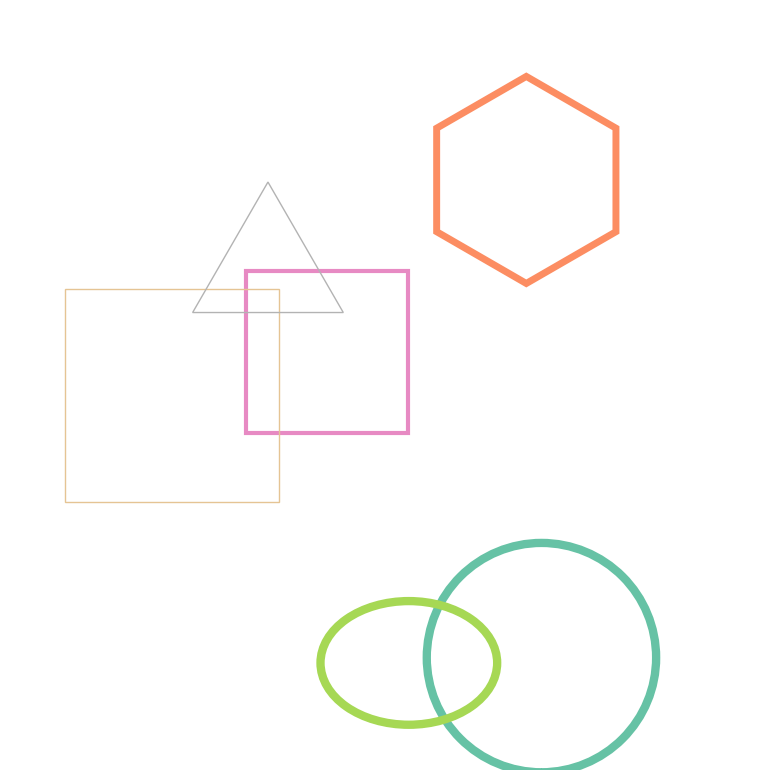[{"shape": "circle", "thickness": 3, "radius": 0.74, "center": [0.703, 0.146]}, {"shape": "hexagon", "thickness": 2.5, "radius": 0.67, "center": [0.684, 0.766]}, {"shape": "square", "thickness": 1.5, "radius": 0.53, "center": [0.424, 0.543]}, {"shape": "oval", "thickness": 3, "radius": 0.57, "center": [0.531, 0.139]}, {"shape": "square", "thickness": 0.5, "radius": 0.69, "center": [0.223, 0.486]}, {"shape": "triangle", "thickness": 0.5, "radius": 0.56, "center": [0.348, 0.651]}]